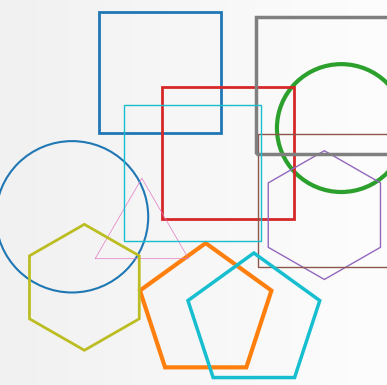[{"shape": "square", "thickness": 2, "radius": 0.78, "center": [0.413, 0.811]}, {"shape": "circle", "thickness": 1.5, "radius": 0.98, "center": [0.186, 0.437]}, {"shape": "pentagon", "thickness": 3, "radius": 0.89, "center": [0.531, 0.19]}, {"shape": "circle", "thickness": 3, "radius": 0.83, "center": [0.881, 0.667]}, {"shape": "square", "thickness": 2, "radius": 0.85, "center": [0.588, 0.603]}, {"shape": "hexagon", "thickness": 1, "radius": 0.84, "center": [0.837, 0.441]}, {"shape": "square", "thickness": 1, "radius": 0.86, "center": [0.838, 0.479]}, {"shape": "triangle", "thickness": 0.5, "radius": 0.7, "center": [0.366, 0.398]}, {"shape": "square", "thickness": 2.5, "radius": 0.89, "center": [0.838, 0.778]}, {"shape": "hexagon", "thickness": 2, "radius": 0.82, "center": [0.218, 0.254]}, {"shape": "square", "thickness": 1, "radius": 0.88, "center": [0.496, 0.551]}, {"shape": "pentagon", "thickness": 2.5, "radius": 0.89, "center": [0.655, 0.164]}]